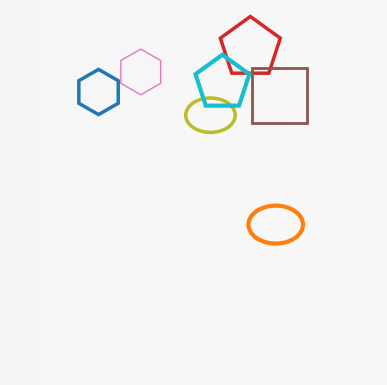[{"shape": "hexagon", "thickness": 2.5, "radius": 0.29, "center": [0.254, 0.761]}, {"shape": "oval", "thickness": 3, "radius": 0.35, "center": [0.712, 0.417]}, {"shape": "pentagon", "thickness": 2.5, "radius": 0.41, "center": [0.646, 0.876]}, {"shape": "square", "thickness": 2, "radius": 0.36, "center": [0.721, 0.753]}, {"shape": "hexagon", "thickness": 1, "radius": 0.3, "center": [0.363, 0.813]}, {"shape": "oval", "thickness": 2.5, "radius": 0.32, "center": [0.543, 0.701]}, {"shape": "pentagon", "thickness": 3, "radius": 0.37, "center": [0.574, 0.785]}]